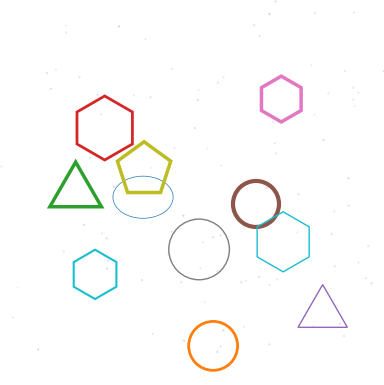[{"shape": "oval", "thickness": 0.5, "radius": 0.39, "center": [0.371, 0.488]}, {"shape": "circle", "thickness": 2, "radius": 0.32, "center": [0.554, 0.102]}, {"shape": "triangle", "thickness": 2.5, "radius": 0.39, "center": [0.197, 0.502]}, {"shape": "hexagon", "thickness": 2, "radius": 0.42, "center": [0.272, 0.668]}, {"shape": "triangle", "thickness": 1, "radius": 0.37, "center": [0.838, 0.187]}, {"shape": "circle", "thickness": 3, "radius": 0.3, "center": [0.665, 0.47]}, {"shape": "hexagon", "thickness": 2.5, "radius": 0.3, "center": [0.731, 0.743]}, {"shape": "circle", "thickness": 1, "radius": 0.39, "center": [0.517, 0.352]}, {"shape": "pentagon", "thickness": 2.5, "radius": 0.36, "center": [0.374, 0.559]}, {"shape": "hexagon", "thickness": 1.5, "radius": 0.32, "center": [0.247, 0.287]}, {"shape": "hexagon", "thickness": 1, "radius": 0.39, "center": [0.735, 0.372]}]